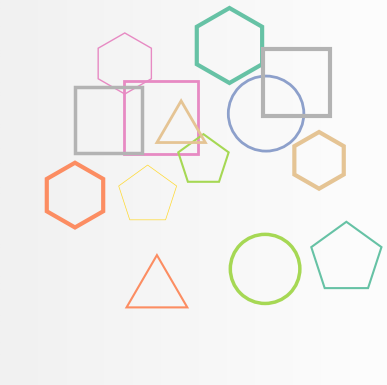[{"shape": "pentagon", "thickness": 1.5, "radius": 0.48, "center": [0.894, 0.329]}, {"shape": "hexagon", "thickness": 3, "radius": 0.49, "center": [0.592, 0.882]}, {"shape": "triangle", "thickness": 1.5, "radius": 0.45, "center": [0.405, 0.247]}, {"shape": "hexagon", "thickness": 3, "radius": 0.42, "center": [0.194, 0.493]}, {"shape": "circle", "thickness": 2, "radius": 0.49, "center": [0.687, 0.705]}, {"shape": "square", "thickness": 2, "radius": 0.48, "center": [0.416, 0.695]}, {"shape": "hexagon", "thickness": 1, "radius": 0.4, "center": [0.322, 0.835]}, {"shape": "pentagon", "thickness": 1.5, "radius": 0.34, "center": [0.525, 0.583]}, {"shape": "circle", "thickness": 2.5, "radius": 0.45, "center": [0.684, 0.302]}, {"shape": "pentagon", "thickness": 0.5, "radius": 0.39, "center": [0.381, 0.493]}, {"shape": "hexagon", "thickness": 3, "radius": 0.37, "center": [0.823, 0.584]}, {"shape": "triangle", "thickness": 2, "radius": 0.36, "center": [0.467, 0.666]}, {"shape": "square", "thickness": 2.5, "radius": 0.43, "center": [0.28, 0.689]}, {"shape": "square", "thickness": 3, "radius": 0.43, "center": [0.766, 0.785]}]